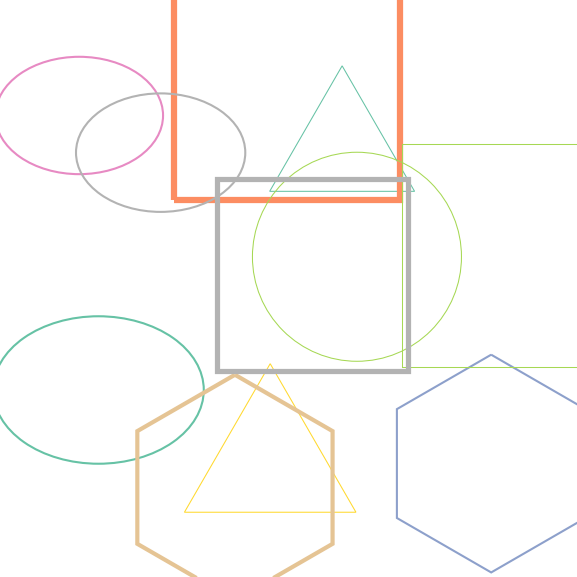[{"shape": "oval", "thickness": 1, "radius": 0.91, "center": [0.17, 0.324]}, {"shape": "triangle", "thickness": 0.5, "radius": 0.72, "center": [0.592, 0.74]}, {"shape": "square", "thickness": 3, "radius": 0.98, "center": [0.496, 0.849]}, {"shape": "hexagon", "thickness": 1, "radius": 0.94, "center": [0.851, 0.196]}, {"shape": "oval", "thickness": 1, "radius": 0.73, "center": [0.137, 0.799]}, {"shape": "square", "thickness": 0.5, "radius": 0.97, "center": [0.889, 0.557]}, {"shape": "circle", "thickness": 0.5, "radius": 0.9, "center": [0.618, 0.555]}, {"shape": "triangle", "thickness": 0.5, "radius": 0.86, "center": [0.468, 0.198]}, {"shape": "hexagon", "thickness": 2, "radius": 0.98, "center": [0.407, 0.155]}, {"shape": "square", "thickness": 2.5, "radius": 0.83, "center": [0.541, 0.523]}, {"shape": "oval", "thickness": 1, "radius": 0.73, "center": [0.278, 0.735]}]